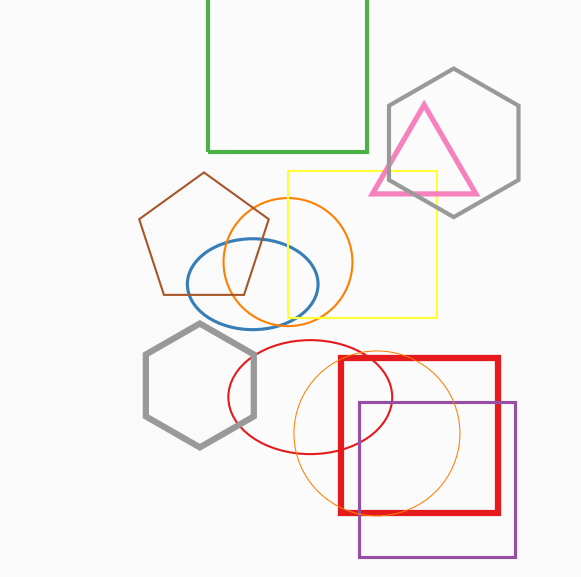[{"shape": "square", "thickness": 3, "radius": 0.67, "center": [0.722, 0.246]}, {"shape": "oval", "thickness": 1, "radius": 0.7, "center": [0.534, 0.311]}, {"shape": "oval", "thickness": 1.5, "radius": 0.56, "center": [0.435, 0.507]}, {"shape": "square", "thickness": 2, "radius": 0.68, "center": [0.495, 0.872]}, {"shape": "square", "thickness": 1.5, "radius": 0.67, "center": [0.752, 0.169]}, {"shape": "circle", "thickness": 1, "radius": 0.55, "center": [0.495, 0.545]}, {"shape": "circle", "thickness": 0.5, "radius": 0.71, "center": [0.648, 0.249]}, {"shape": "square", "thickness": 1, "radius": 0.64, "center": [0.624, 0.576]}, {"shape": "pentagon", "thickness": 1, "radius": 0.59, "center": [0.351, 0.583]}, {"shape": "triangle", "thickness": 2.5, "radius": 0.51, "center": [0.73, 0.715]}, {"shape": "hexagon", "thickness": 2, "radius": 0.64, "center": [0.781, 0.752]}, {"shape": "hexagon", "thickness": 3, "radius": 0.54, "center": [0.344, 0.332]}]